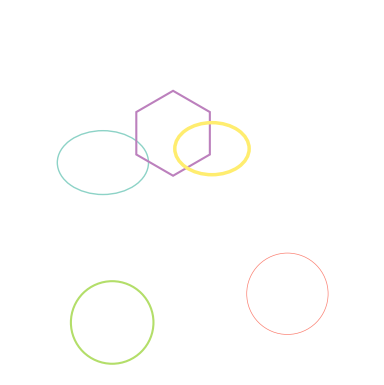[{"shape": "oval", "thickness": 1, "radius": 0.59, "center": [0.267, 0.578]}, {"shape": "circle", "thickness": 0.5, "radius": 0.53, "center": [0.747, 0.237]}, {"shape": "circle", "thickness": 1.5, "radius": 0.54, "center": [0.291, 0.162]}, {"shape": "hexagon", "thickness": 1.5, "radius": 0.55, "center": [0.45, 0.654]}, {"shape": "oval", "thickness": 2.5, "radius": 0.48, "center": [0.551, 0.614]}]